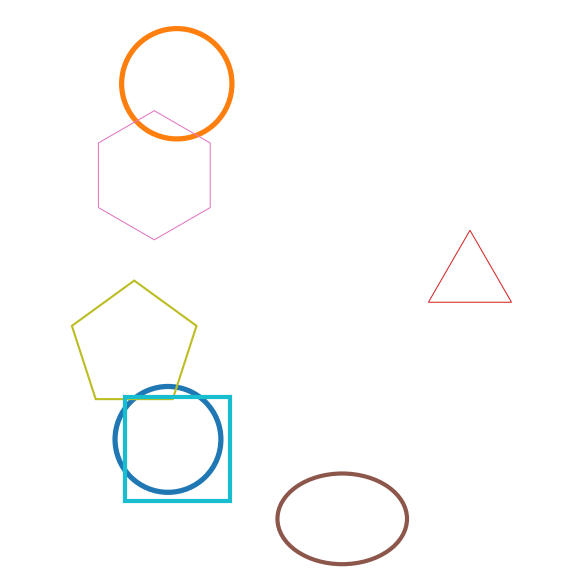[{"shape": "circle", "thickness": 2.5, "radius": 0.46, "center": [0.291, 0.238]}, {"shape": "circle", "thickness": 2.5, "radius": 0.48, "center": [0.306, 0.854]}, {"shape": "triangle", "thickness": 0.5, "radius": 0.42, "center": [0.814, 0.517]}, {"shape": "oval", "thickness": 2, "radius": 0.56, "center": [0.593, 0.101]}, {"shape": "hexagon", "thickness": 0.5, "radius": 0.56, "center": [0.267, 0.696]}, {"shape": "pentagon", "thickness": 1, "radius": 0.57, "center": [0.232, 0.4]}, {"shape": "square", "thickness": 2, "radius": 0.45, "center": [0.308, 0.222]}]